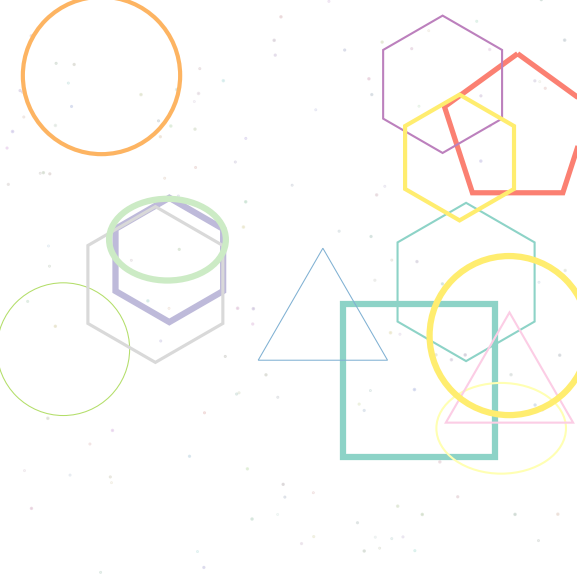[{"shape": "square", "thickness": 3, "radius": 0.66, "center": [0.725, 0.34]}, {"shape": "hexagon", "thickness": 1, "radius": 0.69, "center": [0.807, 0.511]}, {"shape": "oval", "thickness": 1, "radius": 0.56, "center": [0.868, 0.258]}, {"shape": "hexagon", "thickness": 3, "radius": 0.54, "center": [0.293, 0.549]}, {"shape": "pentagon", "thickness": 2.5, "radius": 0.67, "center": [0.896, 0.773]}, {"shape": "triangle", "thickness": 0.5, "radius": 0.65, "center": [0.559, 0.44]}, {"shape": "circle", "thickness": 2, "radius": 0.68, "center": [0.176, 0.868]}, {"shape": "circle", "thickness": 0.5, "radius": 0.57, "center": [0.11, 0.395]}, {"shape": "triangle", "thickness": 1, "radius": 0.64, "center": [0.882, 0.331]}, {"shape": "hexagon", "thickness": 1.5, "radius": 0.67, "center": [0.269, 0.507]}, {"shape": "hexagon", "thickness": 1, "radius": 0.59, "center": [0.766, 0.853]}, {"shape": "oval", "thickness": 3, "radius": 0.51, "center": [0.29, 0.584]}, {"shape": "hexagon", "thickness": 2, "radius": 0.54, "center": [0.796, 0.726]}, {"shape": "circle", "thickness": 3, "radius": 0.69, "center": [0.882, 0.418]}]